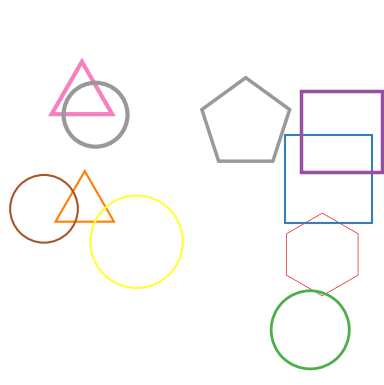[{"shape": "hexagon", "thickness": 0.5, "radius": 0.54, "center": [0.837, 0.339]}, {"shape": "square", "thickness": 1.5, "radius": 0.57, "center": [0.853, 0.535]}, {"shape": "circle", "thickness": 2, "radius": 0.51, "center": [0.806, 0.143]}, {"shape": "square", "thickness": 2.5, "radius": 0.53, "center": [0.887, 0.659]}, {"shape": "triangle", "thickness": 1.5, "radius": 0.44, "center": [0.22, 0.468]}, {"shape": "circle", "thickness": 1.5, "radius": 0.6, "center": [0.355, 0.372]}, {"shape": "circle", "thickness": 1.5, "radius": 0.44, "center": [0.114, 0.458]}, {"shape": "triangle", "thickness": 3, "radius": 0.45, "center": [0.213, 0.749]}, {"shape": "pentagon", "thickness": 2.5, "radius": 0.6, "center": [0.638, 0.678]}, {"shape": "circle", "thickness": 3, "radius": 0.42, "center": [0.248, 0.702]}]